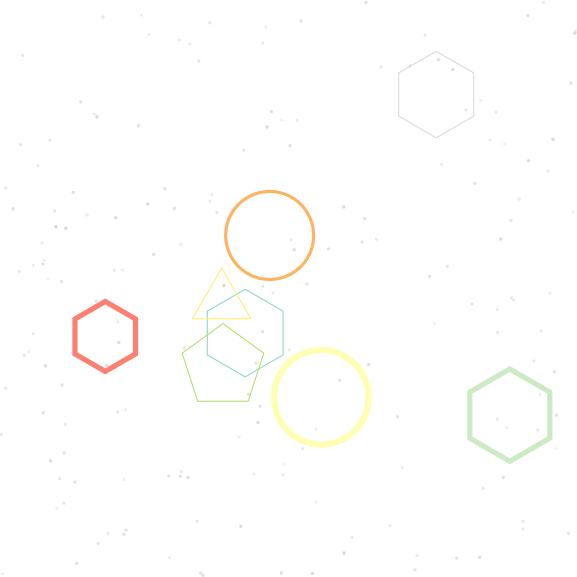[{"shape": "hexagon", "thickness": 0.5, "radius": 0.38, "center": [0.425, 0.422]}, {"shape": "circle", "thickness": 3, "radius": 0.41, "center": [0.556, 0.311]}, {"shape": "hexagon", "thickness": 2.5, "radius": 0.3, "center": [0.182, 0.417]}, {"shape": "circle", "thickness": 1.5, "radius": 0.38, "center": [0.467, 0.591]}, {"shape": "pentagon", "thickness": 0.5, "radius": 0.37, "center": [0.386, 0.365]}, {"shape": "hexagon", "thickness": 0.5, "radius": 0.37, "center": [0.755, 0.835]}, {"shape": "hexagon", "thickness": 2.5, "radius": 0.4, "center": [0.883, 0.28]}, {"shape": "triangle", "thickness": 0.5, "radius": 0.29, "center": [0.384, 0.476]}]